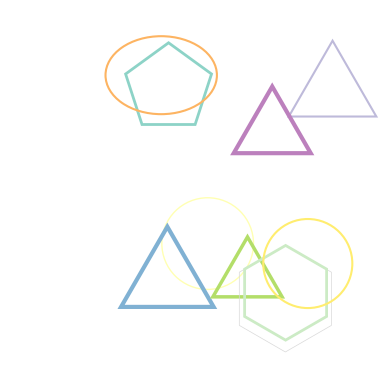[{"shape": "pentagon", "thickness": 2, "radius": 0.59, "center": [0.438, 0.772]}, {"shape": "circle", "thickness": 1, "radius": 0.6, "center": [0.539, 0.367]}, {"shape": "triangle", "thickness": 1.5, "radius": 0.66, "center": [0.864, 0.763]}, {"shape": "triangle", "thickness": 3, "radius": 0.69, "center": [0.435, 0.272]}, {"shape": "oval", "thickness": 1.5, "radius": 0.72, "center": [0.419, 0.805]}, {"shape": "triangle", "thickness": 2.5, "radius": 0.52, "center": [0.643, 0.281]}, {"shape": "hexagon", "thickness": 0.5, "radius": 0.69, "center": [0.741, 0.224]}, {"shape": "triangle", "thickness": 3, "radius": 0.58, "center": [0.707, 0.66]}, {"shape": "hexagon", "thickness": 2, "radius": 0.61, "center": [0.742, 0.24]}, {"shape": "circle", "thickness": 1.5, "radius": 0.58, "center": [0.799, 0.315]}]